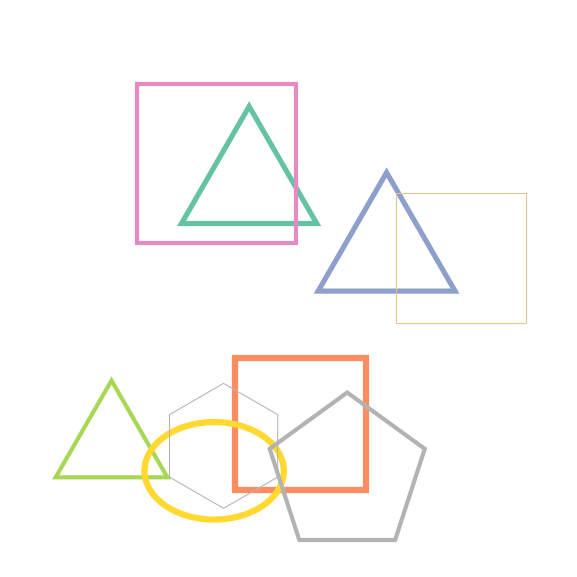[{"shape": "triangle", "thickness": 2.5, "radius": 0.68, "center": [0.431, 0.68]}, {"shape": "square", "thickness": 3, "radius": 0.57, "center": [0.52, 0.264]}, {"shape": "triangle", "thickness": 2.5, "radius": 0.68, "center": [0.669, 0.563]}, {"shape": "square", "thickness": 2, "radius": 0.69, "center": [0.375, 0.717]}, {"shape": "triangle", "thickness": 2, "radius": 0.56, "center": [0.193, 0.228]}, {"shape": "oval", "thickness": 3, "radius": 0.6, "center": [0.371, 0.184]}, {"shape": "square", "thickness": 0.5, "radius": 0.56, "center": [0.799, 0.553]}, {"shape": "pentagon", "thickness": 2, "radius": 0.71, "center": [0.601, 0.178]}, {"shape": "hexagon", "thickness": 0.5, "radius": 0.54, "center": [0.387, 0.227]}]